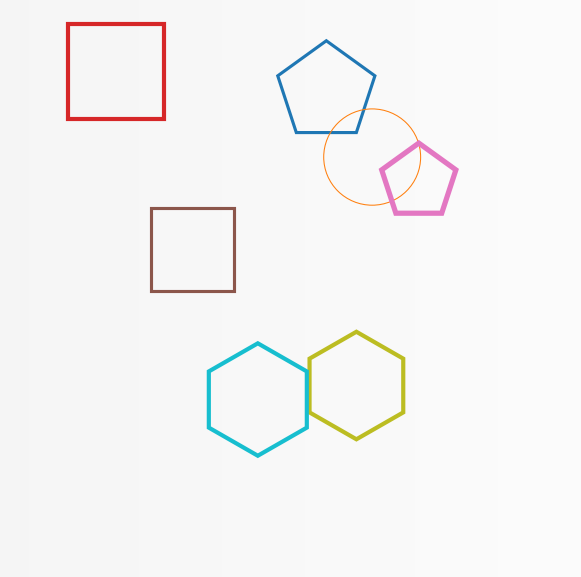[{"shape": "pentagon", "thickness": 1.5, "radius": 0.44, "center": [0.561, 0.841]}, {"shape": "circle", "thickness": 0.5, "radius": 0.42, "center": [0.64, 0.727]}, {"shape": "square", "thickness": 2, "radius": 0.41, "center": [0.199, 0.875]}, {"shape": "square", "thickness": 1.5, "radius": 0.36, "center": [0.331, 0.568]}, {"shape": "pentagon", "thickness": 2.5, "radius": 0.34, "center": [0.721, 0.684]}, {"shape": "hexagon", "thickness": 2, "radius": 0.47, "center": [0.613, 0.332]}, {"shape": "hexagon", "thickness": 2, "radius": 0.49, "center": [0.444, 0.307]}]